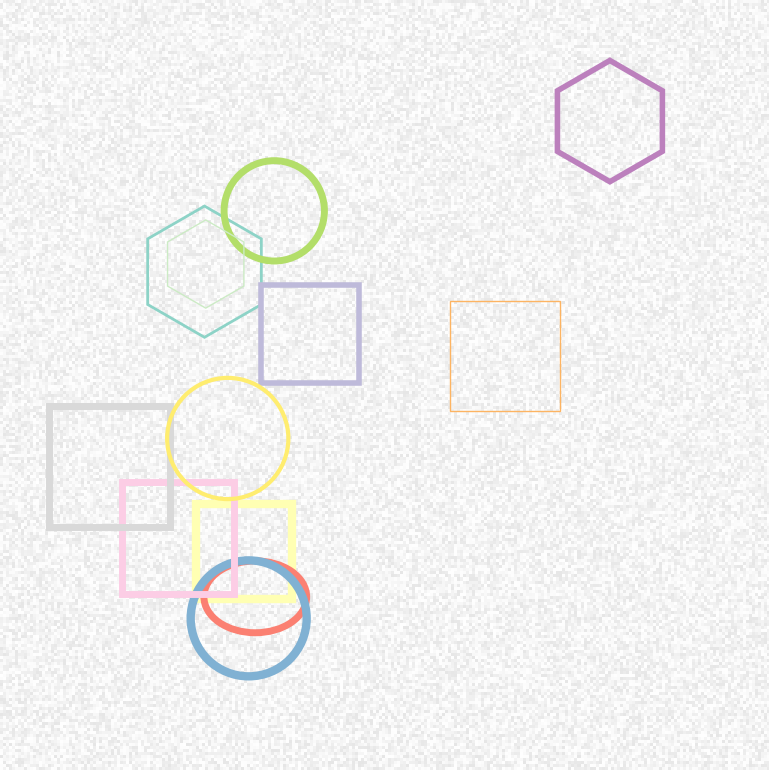[{"shape": "hexagon", "thickness": 1, "radius": 0.43, "center": [0.266, 0.647]}, {"shape": "square", "thickness": 3, "radius": 0.31, "center": [0.317, 0.284]}, {"shape": "square", "thickness": 2, "radius": 0.32, "center": [0.402, 0.566]}, {"shape": "oval", "thickness": 2.5, "radius": 0.33, "center": [0.332, 0.225]}, {"shape": "circle", "thickness": 3, "radius": 0.38, "center": [0.323, 0.197]}, {"shape": "square", "thickness": 0.5, "radius": 0.36, "center": [0.656, 0.538]}, {"shape": "circle", "thickness": 2.5, "radius": 0.33, "center": [0.356, 0.726]}, {"shape": "square", "thickness": 2.5, "radius": 0.36, "center": [0.231, 0.301]}, {"shape": "square", "thickness": 2.5, "radius": 0.39, "center": [0.143, 0.394]}, {"shape": "hexagon", "thickness": 2, "radius": 0.39, "center": [0.792, 0.843]}, {"shape": "hexagon", "thickness": 0.5, "radius": 0.29, "center": [0.267, 0.657]}, {"shape": "circle", "thickness": 1.5, "radius": 0.39, "center": [0.296, 0.431]}]